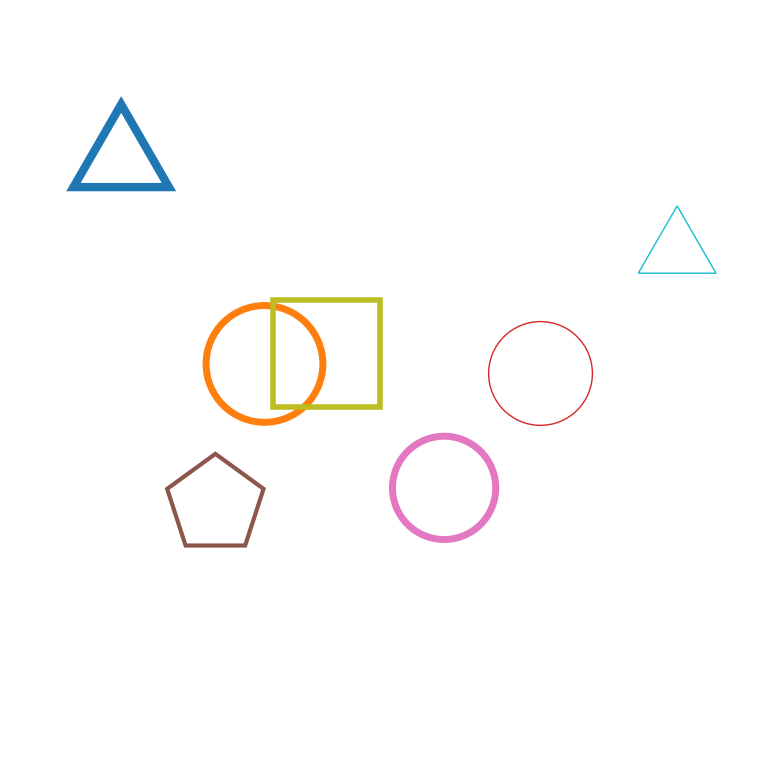[{"shape": "triangle", "thickness": 3, "radius": 0.36, "center": [0.157, 0.793]}, {"shape": "circle", "thickness": 2.5, "radius": 0.38, "center": [0.343, 0.527]}, {"shape": "circle", "thickness": 0.5, "radius": 0.34, "center": [0.702, 0.515]}, {"shape": "pentagon", "thickness": 1.5, "radius": 0.33, "center": [0.28, 0.345]}, {"shape": "circle", "thickness": 2.5, "radius": 0.34, "center": [0.577, 0.366]}, {"shape": "square", "thickness": 2, "radius": 0.35, "center": [0.424, 0.541]}, {"shape": "triangle", "thickness": 0.5, "radius": 0.29, "center": [0.879, 0.674]}]